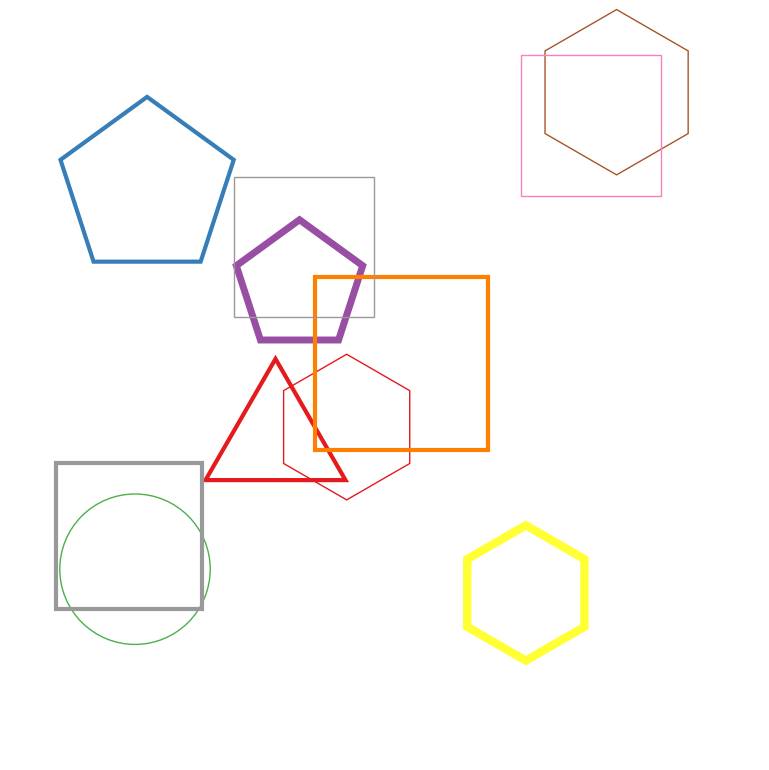[{"shape": "hexagon", "thickness": 0.5, "radius": 0.47, "center": [0.45, 0.445]}, {"shape": "triangle", "thickness": 1.5, "radius": 0.52, "center": [0.358, 0.429]}, {"shape": "pentagon", "thickness": 1.5, "radius": 0.59, "center": [0.191, 0.756]}, {"shape": "circle", "thickness": 0.5, "radius": 0.49, "center": [0.175, 0.261]}, {"shape": "pentagon", "thickness": 2.5, "radius": 0.43, "center": [0.389, 0.628]}, {"shape": "square", "thickness": 1.5, "radius": 0.56, "center": [0.521, 0.528]}, {"shape": "hexagon", "thickness": 3, "radius": 0.44, "center": [0.683, 0.23]}, {"shape": "hexagon", "thickness": 0.5, "radius": 0.54, "center": [0.801, 0.88]}, {"shape": "square", "thickness": 0.5, "radius": 0.46, "center": [0.767, 0.837]}, {"shape": "square", "thickness": 1.5, "radius": 0.47, "center": [0.168, 0.304]}, {"shape": "square", "thickness": 0.5, "radius": 0.45, "center": [0.394, 0.68]}]